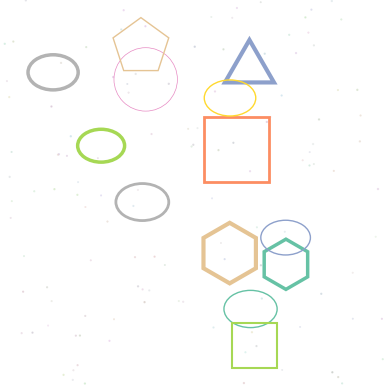[{"shape": "hexagon", "thickness": 2.5, "radius": 0.33, "center": [0.743, 0.314]}, {"shape": "oval", "thickness": 1, "radius": 0.35, "center": [0.651, 0.197]}, {"shape": "square", "thickness": 2, "radius": 0.42, "center": [0.614, 0.612]}, {"shape": "oval", "thickness": 1, "radius": 0.32, "center": [0.742, 0.383]}, {"shape": "triangle", "thickness": 3, "radius": 0.37, "center": [0.648, 0.823]}, {"shape": "circle", "thickness": 0.5, "radius": 0.41, "center": [0.378, 0.794]}, {"shape": "oval", "thickness": 2.5, "radius": 0.3, "center": [0.263, 0.622]}, {"shape": "square", "thickness": 1.5, "radius": 0.29, "center": [0.661, 0.103]}, {"shape": "oval", "thickness": 1, "radius": 0.33, "center": [0.597, 0.746]}, {"shape": "hexagon", "thickness": 3, "radius": 0.39, "center": [0.597, 0.343]}, {"shape": "pentagon", "thickness": 1, "radius": 0.38, "center": [0.366, 0.878]}, {"shape": "oval", "thickness": 2, "radius": 0.34, "center": [0.37, 0.475]}, {"shape": "oval", "thickness": 2.5, "radius": 0.33, "center": [0.138, 0.812]}]